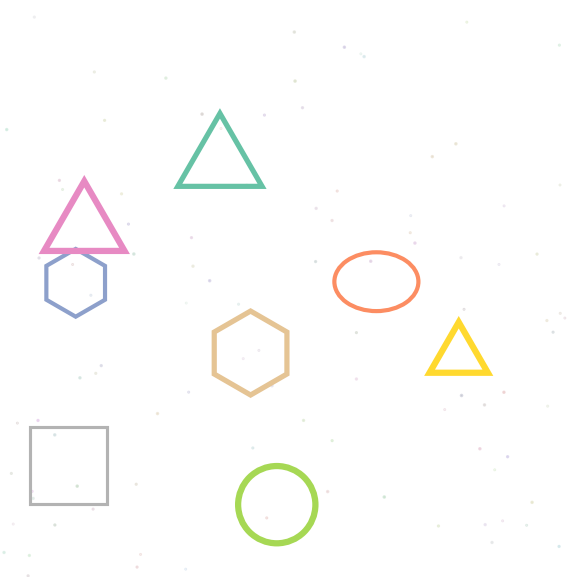[{"shape": "triangle", "thickness": 2.5, "radius": 0.42, "center": [0.381, 0.719]}, {"shape": "oval", "thickness": 2, "radius": 0.36, "center": [0.652, 0.511]}, {"shape": "hexagon", "thickness": 2, "radius": 0.29, "center": [0.131, 0.509]}, {"shape": "triangle", "thickness": 3, "radius": 0.4, "center": [0.146, 0.605]}, {"shape": "circle", "thickness": 3, "radius": 0.33, "center": [0.479, 0.125]}, {"shape": "triangle", "thickness": 3, "radius": 0.29, "center": [0.794, 0.383]}, {"shape": "hexagon", "thickness": 2.5, "radius": 0.36, "center": [0.434, 0.388]}, {"shape": "square", "thickness": 1.5, "radius": 0.33, "center": [0.119, 0.193]}]